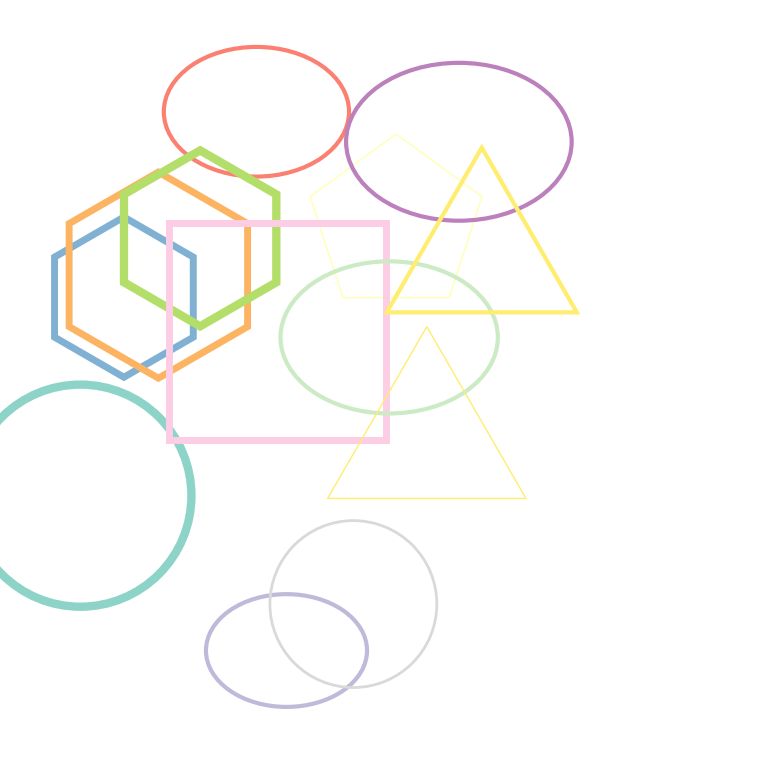[{"shape": "circle", "thickness": 3, "radius": 0.72, "center": [0.104, 0.356]}, {"shape": "pentagon", "thickness": 0.5, "radius": 0.59, "center": [0.514, 0.708]}, {"shape": "oval", "thickness": 1.5, "radius": 0.52, "center": [0.372, 0.155]}, {"shape": "oval", "thickness": 1.5, "radius": 0.6, "center": [0.333, 0.855]}, {"shape": "hexagon", "thickness": 2.5, "radius": 0.52, "center": [0.161, 0.614]}, {"shape": "hexagon", "thickness": 2.5, "radius": 0.67, "center": [0.206, 0.643]}, {"shape": "hexagon", "thickness": 3, "radius": 0.57, "center": [0.26, 0.69]}, {"shape": "square", "thickness": 2.5, "radius": 0.7, "center": [0.36, 0.569]}, {"shape": "circle", "thickness": 1, "radius": 0.54, "center": [0.459, 0.215]}, {"shape": "oval", "thickness": 1.5, "radius": 0.73, "center": [0.596, 0.816]}, {"shape": "oval", "thickness": 1.5, "radius": 0.71, "center": [0.505, 0.562]}, {"shape": "triangle", "thickness": 1.5, "radius": 0.71, "center": [0.626, 0.666]}, {"shape": "triangle", "thickness": 0.5, "radius": 0.74, "center": [0.554, 0.427]}]